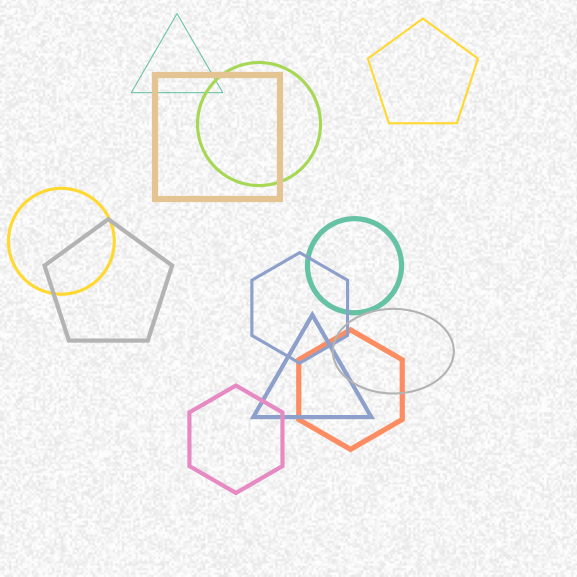[{"shape": "triangle", "thickness": 0.5, "radius": 0.46, "center": [0.307, 0.884]}, {"shape": "circle", "thickness": 2.5, "radius": 0.41, "center": [0.614, 0.539]}, {"shape": "hexagon", "thickness": 2.5, "radius": 0.52, "center": [0.607, 0.324]}, {"shape": "triangle", "thickness": 2, "radius": 0.59, "center": [0.541, 0.336]}, {"shape": "hexagon", "thickness": 1.5, "radius": 0.48, "center": [0.519, 0.466]}, {"shape": "hexagon", "thickness": 2, "radius": 0.47, "center": [0.409, 0.239]}, {"shape": "circle", "thickness": 1.5, "radius": 0.53, "center": [0.449, 0.784]}, {"shape": "pentagon", "thickness": 1, "radius": 0.5, "center": [0.732, 0.867]}, {"shape": "circle", "thickness": 1.5, "radius": 0.46, "center": [0.106, 0.581]}, {"shape": "square", "thickness": 3, "radius": 0.54, "center": [0.376, 0.762]}, {"shape": "pentagon", "thickness": 2, "radius": 0.58, "center": [0.188, 0.503]}, {"shape": "oval", "thickness": 1, "radius": 0.52, "center": [0.681, 0.391]}]